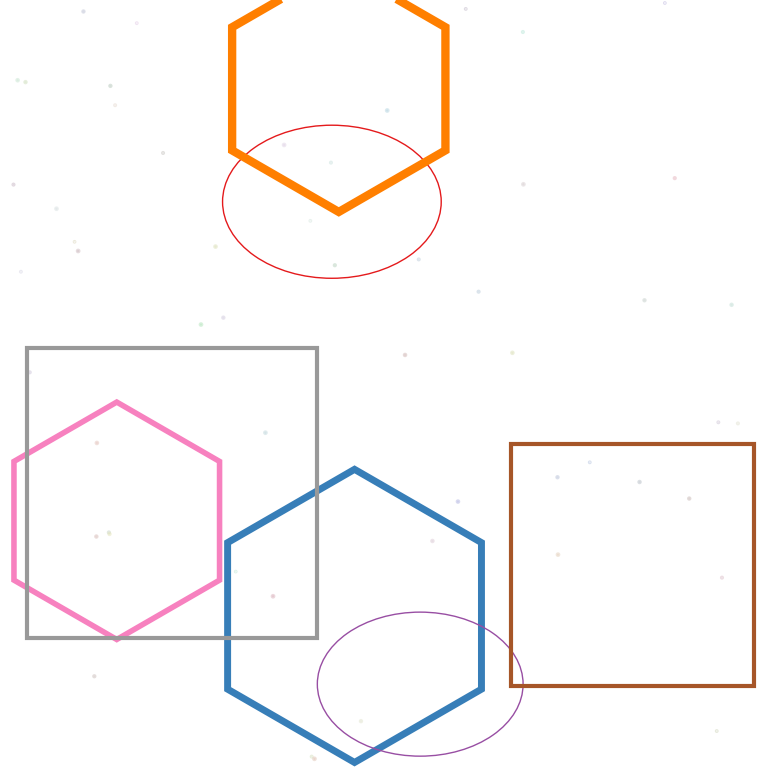[{"shape": "oval", "thickness": 0.5, "radius": 0.71, "center": [0.431, 0.738]}, {"shape": "hexagon", "thickness": 2.5, "radius": 0.95, "center": [0.46, 0.2]}, {"shape": "oval", "thickness": 0.5, "radius": 0.67, "center": [0.546, 0.112]}, {"shape": "hexagon", "thickness": 3, "radius": 0.8, "center": [0.44, 0.885]}, {"shape": "square", "thickness": 1.5, "radius": 0.79, "center": [0.822, 0.266]}, {"shape": "hexagon", "thickness": 2, "radius": 0.77, "center": [0.152, 0.324]}, {"shape": "square", "thickness": 1.5, "radius": 0.94, "center": [0.224, 0.36]}]